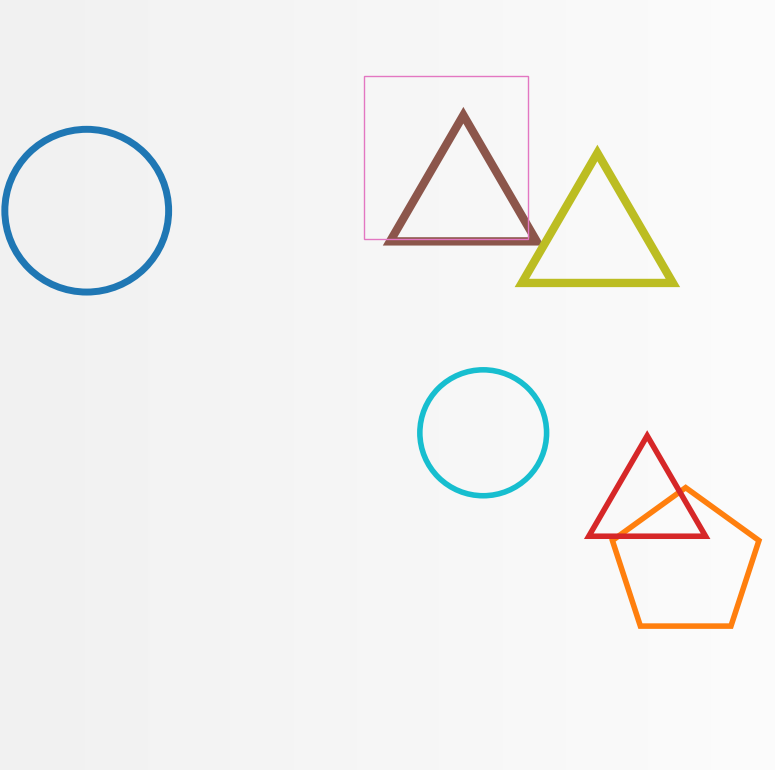[{"shape": "circle", "thickness": 2.5, "radius": 0.53, "center": [0.112, 0.726]}, {"shape": "pentagon", "thickness": 2, "radius": 0.5, "center": [0.885, 0.267]}, {"shape": "triangle", "thickness": 2, "radius": 0.44, "center": [0.835, 0.347]}, {"shape": "triangle", "thickness": 3, "radius": 0.55, "center": [0.598, 0.741]}, {"shape": "square", "thickness": 0.5, "radius": 0.53, "center": [0.575, 0.795]}, {"shape": "triangle", "thickness": 3, "radius": 0.56, "center": [0.771, 0.689]}, {"shape": "circle", "thickness": 2, "radius": 0.41, "center": [0.624, 0.438]}]